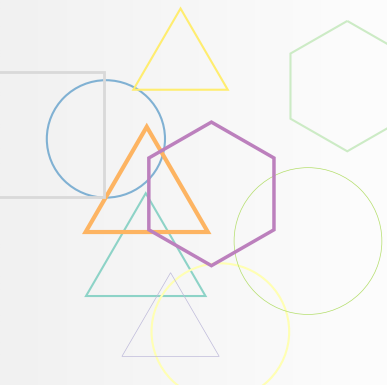[{"shape": "triangle", "thickness": 1.5, "radius": 0.89, "center": [0.376, 0.32]}, {"shape": "circle", "thickness": 1.5, "radius": 0.89, "center": [0.569, 0.139]}, {"shape": "triangle", "thickness": 0.5, "radius": 0.72, "center": [0.44, 0.147]}, {"shape": "circle", "thickness": 1.5, "radius": 0.76, "center": [0.273, 0.639]}, {"shape": "triangle", "thickness": 3, "radius": 0.91, "center": [0.379, 0.488]}, {"shape": "circle", "thickness": 0.5, "radius": 0.95, "center": [0.795, 0.374]}, {"shape": "square", "thickness": 2, "radius": 0.81, "center": [0.106, 0.65]}, {"shape": "hexagon", "thickness": 2.5, "radius": 0.93, "center": [0.546, 0.496]}, {"shape": "hexagon", "thickness": 1.5, "radius": 0.85, "center": [0.896, 0.776]}, {"shape": "triangle", "thickness": 1.5, "radius": 0.7, "center": [0.466, 0.837]}]